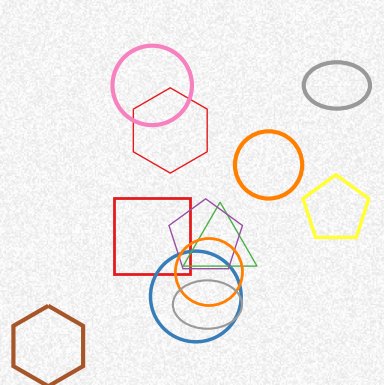[{"shape": "square", "thickness": 2, "radius": 0.5, "center": [0.395, 0.387]}, {"shape": "hexagon", "thickness": 1, "radius": 0.55, "center": [0.442, 0.661]}, {"shape": "circle", "thickness": 2.5, "radius": 0.59, "center": [0.509, 0.23]}, {"shape": "triangle", "thickness": 1, "radius": 0.55, "center": [0.572, 0.364]}, {"shape": "pentagon", "thickness": 1, "radius": 0.5, "center": [0.534, 0.383]}, {"shape": "circle", "thickness": 3, "radius": 0.44, "center": [0.698, 0.572]}, {"shape": "circle", "thickness": 2, "radius": 0.44, "center": [0.543, 0.293]}, {"shape": "pentagon", "thickness": 2.5, "radius": 0.45, "center": [0.872, 0.456]}, {"shape": "hexagon", "thickness": 3, "radius": 0.52, "center": [0.125, 0.101]}, {"shape": "circle", "thickness": 3, "radius": 0.52, "center": [0.395, 0.778]}, {"shape": "oval", "thickness": 1.5, "radius": 0.45, "center": [0.539, 0.209]}, {"shape": "oval", "thickness": 3, "radius": 0.43, "center": [0.875, 0.778]}]